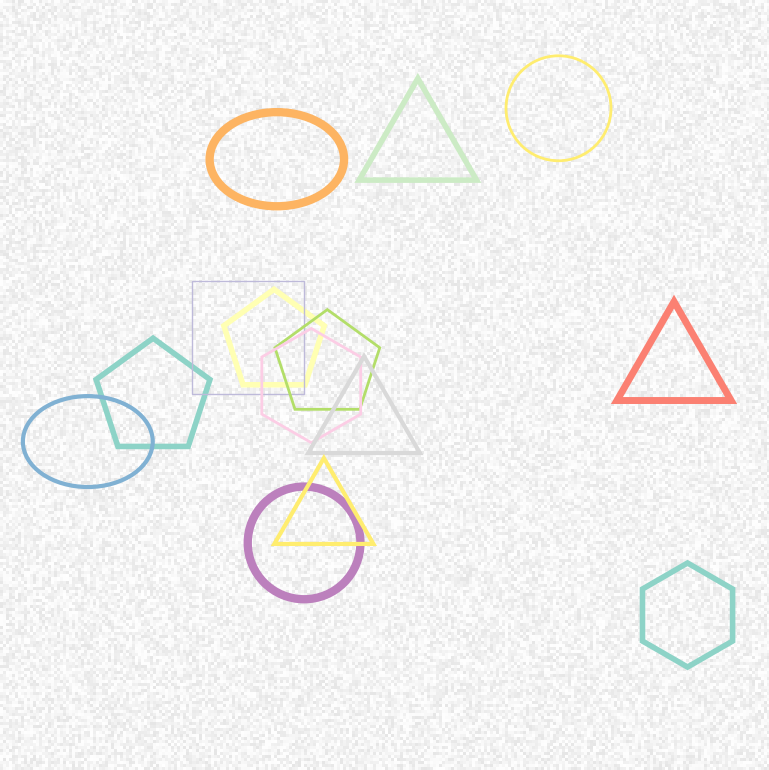[{"shape": "hexagon", "thickness": 2, "radius": 0.34, "center": [0.893, 0.201]}, {"shape": "pentagon", "thickness": 2, "radius": 0.39, "center": [0.199, 0.483]}, {"shape": "pentagon", "thickness": 2, "radius": 0.34, "center": [0.356, 0.556]}, {"shape": "square", "thickness": 0.5, "radius": 0.37, "center": [0.322, 0.562]}, {"shape": "triangle", "thickness": 2.5, "radius": 0.43, "center": [0.875, 0.523]}, {"shape": "oval", "thickness": 1.5, "radius": 0.42, "center": [0.114, 0.427]}, {"shape": "oval", "thickness": 3, "radius": 0.44, "center": [0.36, 0.793]}, {"shape": "pentagon", "thickness": 1, "radius": 0.36, "center": [0.425, 0.526]}, {"shape": "hexagon", "thickness": 1, "radius": 0.37, "center": [0.404, 0.499]}, {"shape": "triangle", "thickness": 1.5, "radius": 0.42, "center": [0.473, 0.454]}, {"shape": "circle", "thickness": 3, "radius": 0.37, "center": [0.395, 0.295]}, {"shape": "triangle", "thickness": 2, "radius": 0.44, "center": [0.543, 0.81]}, {"shape": "triangle", "thickness": 1.5, "radius": 0.37, "center": [0.421, 0.331]}, {"shape": "circle", "thickness": 1, "radius": 0.34, "center": [0.725, 0.859]}]